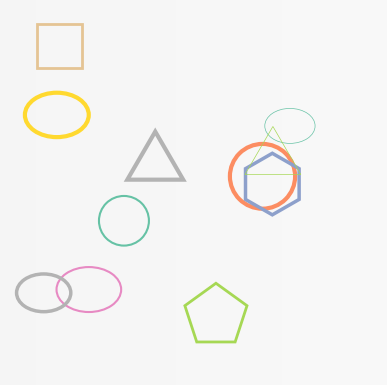[{"shape": "circle", "thickness": 1.5, "radius": 0.32, "center": [0.32, 0.427]}, {"shape": "oval", "thickness": 0.5, "radius": 0.32, "center": [0.748, 0.673]}, {"shape": "circle", "thickness": 3, "radius": 0.42, "center": [0.677, 0.542]}, {"shape": "hexagon", "thickness": 2.5, "radius": 0.4, "center": [0.703, 0.522]}, {"shape": "oval", "thickness": 1.5, "radius": 0.42, "center": [0.229, 0.248]}, {"shape": "pentagon", "thickness": 2, "radius": 0.42, "center": [0.557, 0.18]}, {"shape": "triangle", "thickness": 0.5, "radius": 0.42, "center": [0.704, 0.588]}, {"shape": "oval", "thickness": 3, "radius": 0.41, "center": [0.147, 0.702]}, {"shape": "square", "thickness": 2, "radius": 0.29, "center": [0.154, 0.881]}, {"shape": "oval", "thickness": 2.5, "radius": 0.35, "center": [0.113, 0.239]}, {"shape": "triangle", "thickness": 3, "radius": 0.42, "center": [0.401, 0.575]}]